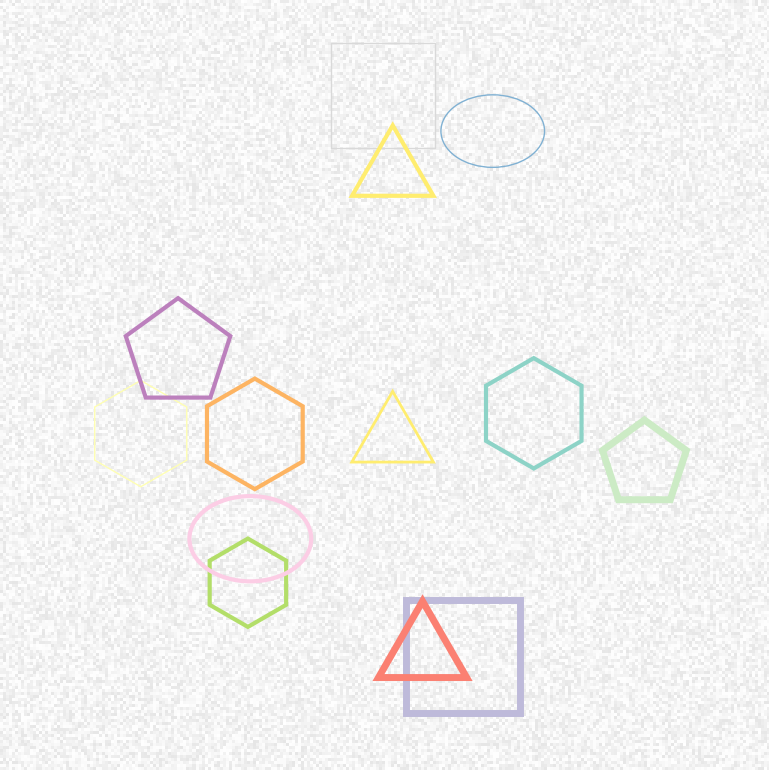[{"shape": "hexagon", "thickness": 1.5, "radius": 0.36, "center": [0.693, 0.463]}, {"shape": "hexagon", "thickness": 0.5, "radius": 0.35, "center": [0.183, 0.437]}, {"shape": "square", "thickness": 2.5, "radius": 0.37, "center": [0.601, 0.148]}, {"shape": "triangle", "thickness": 2.5, "radius": 0.33, "center": [0.549, 0.153]}, {"shape": "oval", "thickness": 0.5, "radius": 0.34, "center": [0.64, 0.83]}, {"shape": "hexagon", "thickness": 1.5, "radius": 0.36, "center": [0.331, 0.437]}, {"shape": "hexagon", "thickness": 1.5, "radius": 0.29, "center": [0.322, 0.243]}, {"shape": "oval", "thickness": 1.5, "radius": 0.4, "center": [0.325, 0.3]}, {"shape": "square", "thickness": 0.5, "radius": 0.34, "center": [0.497, 0.876]}, {"shape": "pentagon", "thickness": 1.5, "radius": 0.36, "center": [0.231, 0.541]}, {"shape": "pentagon", "thickness": 2.5, "radius": 0.29, "center": [0.837, 0.397]}, {"shape": "triangle", "thickness": 1, "radius": 0.31, "center": [0.51, 0.431]}, {"shape": "triangle", "thickness": 1.5, "radius": 0.3, "center": [0.51, 0.776]}]